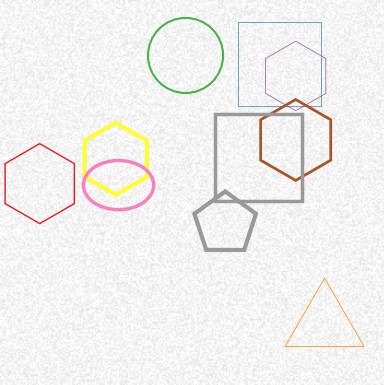[{"shape": "hexagon", "thickness": 1, "radius": 0.52, "center": [0.103, 0.523]}, {"shape": "square", "thickness": 0.5, "radius": 0.54, "center": [0.726, 0.833]}, {"shape": "circle", "thickness": 1.5, "radius": 0.49, "center": [0.482, 0.856]}, {"shape": "hexagon", "thickness": 0.5, "radius": 0.45, "center": [0.768, 0.803]}, {"shape": "triangle", "thickness": 0.5, "radius": 0.59, "center": [0.843, 0.159]}, {"shape": "hexagon", "thickness": 3, "radius": 0.47, "center": [0.301, 0.588]}, {"shape": "hexagon", "thickness": 2, "radius": 0.53, "center": [0.768, 0.636]}, {"shape": "oval", "thickness": 2.5, "radius": 0.46, "center": [0.308, 0.519]}, {"shape": "pentagon", "thickness": 3, "radius": 0.42, "center": [0.585, 0.419]}, {"shape": "square", "thickness": 2.5, "radius": 0.57, "center": [0.672, 0.59]}]